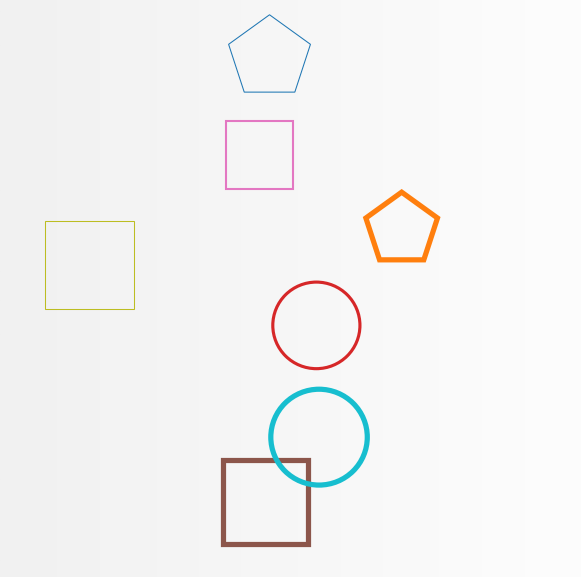[{"shape": "pentagon", "thickness": 0.5, "radius": 0.37, "center": [0.464, 0.9]}, {"shape": "pentagon", "thickness": 2.5, "radius": 0.32, "center": [0.691, 0.602]}, {"shape": "circle", "thickness": 1.5, "radius": 0.37, "center": [0.544, 0.436]}, {"shape": "square", "thickness": 2.5, "radius": 0.36, "center": [0.457, 0.13]}, {"shape": "square", "thickness": 1, "radius": 0.29, "center": [0.447, 0.731]}, {"shape": "square", "thickness": 0.5, "radius": 0.38, "center": [0.154, 0.54]}, {"shape": "circle", "thickness": 2.5, "radius": 0.41, "center": [0.549, 0.242]}]